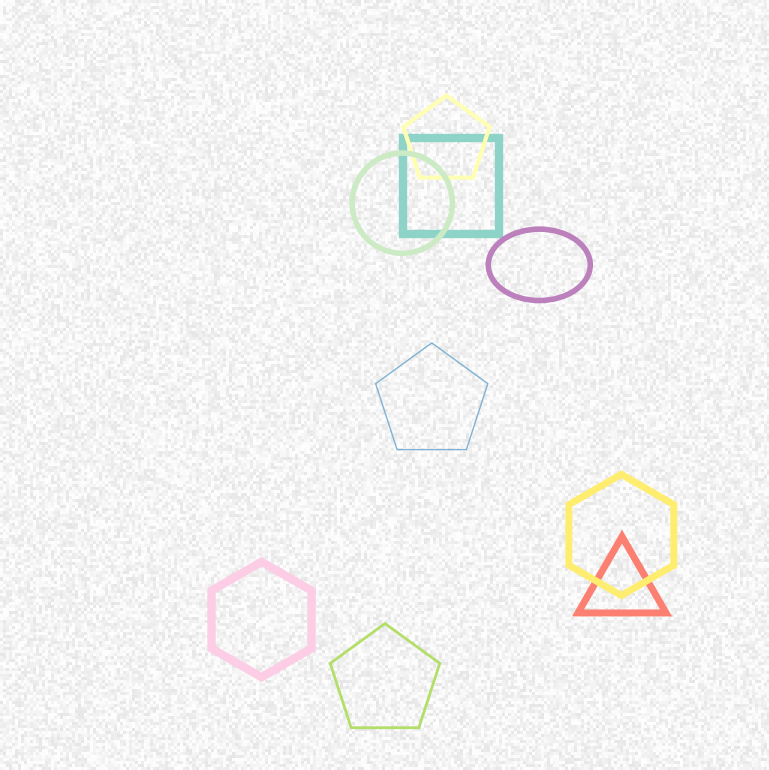[{"shape": "square", "thickness": 3, "radius": 0.31, "center": [0.586, 0.759]}, {"shape": "pentagon", "thickness": 1.5, "radius": 0.29, "center": [0.58, 0.817]}, {"shape": "triangle", "thickness": 2.5, "radius": 0.33, "center": [0.808, 0.237]}, {"shape": "pentagon", "thickness": 0.5, "radius": 0.38, "center": [0.561, 0.478]}, {"shape": "pentagon", "thickness": 1, "radius": 0.37, "center": [0.5, 0.115]}, {"shape": "hexagon", "thickness": 3, "radius": 0.37, "center": [0.34, 0.195]}, {"shape": "oval", "thickness": 2, "radius": 0.33, "center": [0.7, 0.656]}, {"shape": "circle", "thickness": 2, "radius": 0.33, "center": [0.522, 0.736]}, {"shape": "hexagon", "thickness": 2.5, "radius": 0.39, "center": [0.807, 0.305]}]